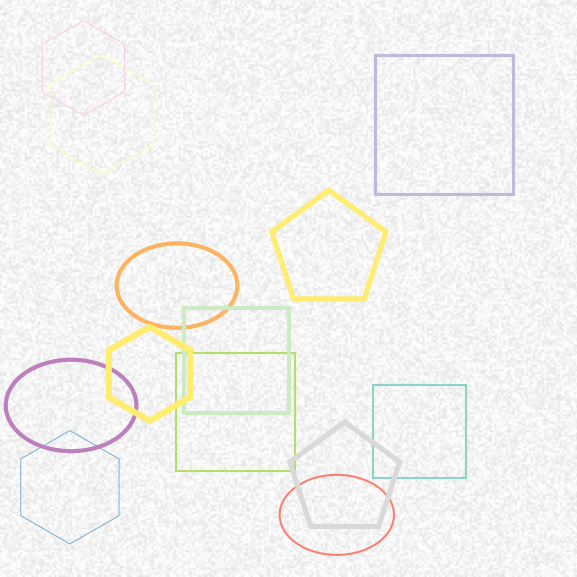[{"shape": "square", "thickness": 1, "radius": 0.4, "center": [0.727, 0.252]}, {"shape": "hexagon", "thickness": 0.5, "radius": 0.52, "center": [0.176, 0.801]}, {"shape": "square", "thickness": 1.5, "radius": 0.6, "center": [0.768, 0.784]}, {"shape": "oval", "thickness": 1, "radius": 0.5, "center": [0.583, 0.108]}, {"shape": "hexagon", "thickness": 0.5, "radius": 0.49, "center": [0.121, 0.155]}, {"shape": "oval", "thickness": 2, "radius": 0.52, "center": [0.307, 0.505]}, {"shape": "square", "thickness": 1, "radius": 0.51, "center": [0.408, 0.285]}, {"shape": "hexagon", "thickness": 0.5, "radius": 0.41, "center": [0.144, 0.881]}, {"shape": "pentagon", "thickness": 2.5, "radius": 0.5, "center": [0.597, 0.168]}, {"shape": "oval", "thickness": 2, "radius": 0.57, "center": [0.123, 0.297]}, {"shape": "square", "thickness": 2, "radius": 0.46, "center": [0.41, 0.375]}, {"shape": "hexagon", "thickness": 3, "radius": 0.41, "center": [0.259, 0.352]}, {"shape": "pentagon", "thickness": 2.5, "radius": 0.52, "center": [0.569, 0.566]}]